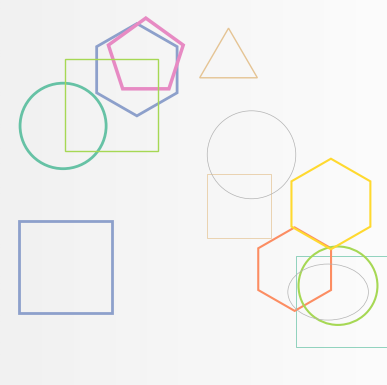[{"shape": "circle", "thickness": 2, "radius": 0.56, "center": [0.163, 0.673]}, {"shape": "square", "thickness": 0.5, "radius": 0.59, "center": [0.882, 0.217]}, {"shape": "hexagon", "thickness": 1.5, "radius": 0.54, "center": [0.76, 0.301]}, {"shape": "square", "thickness": 2, "radius": 0.6, "center": [0.168, 0.307]}, {"shape": "hexagon", "thickness": 2, "radius": 0.6, "center": [0.353, 0.819]}, {"shape": "pentagon", "thickness": 2.5, "radius": 0.51, "center": [0.376, 0.851]}, {"shape": "square", "thickness": 1, "radius": 0.6, "center": [0.289, 0.727]}, {"shape": "circle", "thickness": 1.5, "radius": 0.51, "center": [0.872, 0.258]}, {"shape": "hexagon", "thickness": 1.5, "radius": 0.59, "center": [0.854, 0.47]}, {"shape": "square", "thickness": 0.5, "radius": 0.41, "center": [0.616, 0.465]}, {"shape": "triangle", "thickness": 1, "radius": 0.43, "center": [0.59, 0.841]}, {"shape": "circle", "thickness": 0.5, "radius": 0.57, "center": [0.649, 0.598]}, {"shape": "oval", "thickness": 0.5, "radius": 0.52, "center": [0.847, 0.241]}]